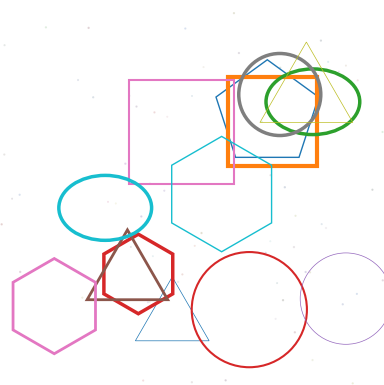[{"shape": "triangle", "thickness": 0.5, "radius": 0.55, "center": [0.447, 0.17]}, {"shape": "pentagon", "thickness": 1, "radius": 0.7, "center": [0.694, 0.705]}, {"shape": "square", "thickness": 3, "radius": 0.58, "center": [0.708, 0.685]}, {"shape": "oval", "thickness": 2.5, "radius": 0.61, "center": [0.813, 0.736]}, {"shape": "hexagon", "thickness": 2.5, "radius": 0.52, "center": [0.359, 0.288]}, {"shape": "circle", "thickness": 1.5, "radius": 0.75, "center": [0.648, 0.196]}, {"shape": "circle", "thickness": 0.5, "radius": 0.59, "center": [0.898, 0.224]}, {"shape": "triangle", "thickness": 2, "radius": 0.6, "center": [0.331, 0.282]}, {"shape": "square", "thickness": 1.5, "radius": 0.68, "center": [0.471, 0.657]}, {"shape": "hexagon", "thickness": 2, "radius": 0.62, "center": [0.141, 0.205]}, {"shape": "circle", "thickness": 2.5, "radius": 0.53, "center": [0.727, 0.755]}, {"shape": "triangle", "thickness": 0.5, "radius": 0.7, "center": [0.796, 0.752]}, {"shape": "hexagon", "thickness": 1, "radius": 0.75, "center": [0.576, 0.496]}, {"shape": "oval", "thickness": 2.5, "radius": 0.6, "center": [0.273, 0.46]}]